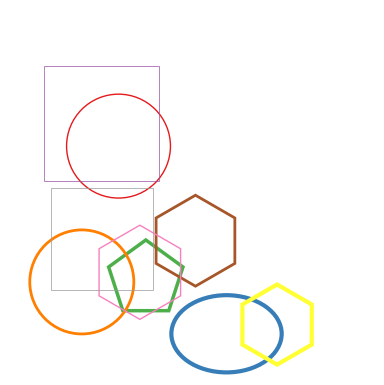[{"shape": "circle", "thickness": 1, "radius": 0.67, "center": [0.308, 0.621]}, {"shape": "oval", "thickness": 3, "radius": 0.72, "center": [0.588, 0.133]}, {"shape": "pentagon", "thickness": 2.5, "radius": 0.51, "center": [0.379, 0.275]}, {"shape": "square", "thickness": 0.5, "radius": 0.74, "center": [0.264, 0.679]}, {"shape": "circle", "thickness": 2, "radius": 0.68, "center": [0.212, 0.268]}, {"shape": "hexagon", "thickness": 3, "radius": 0.52, "center": [0.72, 0.157]}, {"shape": "hexagon", "thickness": 2, "radius": 0.59, "center": [0.508, 0.375]}, {"shape": "hexagon", "thickness": 1, "radius": 0.61, "center": [0.363, 0.293]}, {"shape": "square", "thickness": 0.5, "radius": 0.66, "center": [0.265, 0.378]}]